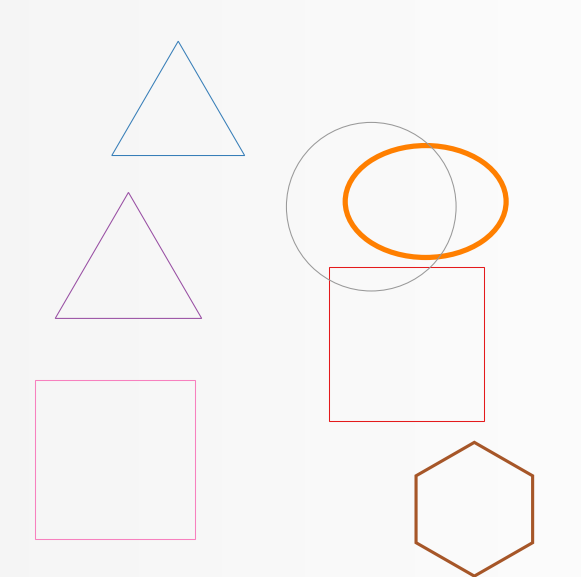[{"shape": "square", "thickness": 0.5, "radius": 0.67, "center": [0.7, 0.404]}, {"shape": "triangle", "thickness": 0.5, "radius": 0.66, "center": [0.307, 0.796]}, {"shape": "triangle", "thickness": 0.5, "radius": 0.73, "center": [0.221, 0.521]}, {"shape": "oval", "thickness": 2.5, "radius": 0.69, "center": [0.732, 0.65]}, {"shape": "hexagon", "thickness": 1.5, "radius": 0.58, "center": [0.816, 0.117]}, {"shape": "square", "thickness": 0.5, "radius": 0.69, "center": [0.198, 0.203]}, {"shape": "circle", "thickness": 0.5, "radius": 0.73, "center": [0.639, 0.641]}]